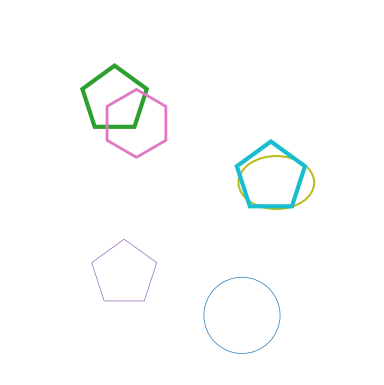[{"shape": "circle", "thickness": 0.5, "radius": 0.49, "center": [0.628, 0.181]}, {"shape": "pentagon", "thickness": 3, "radius": 0.44, "center": [0.298, 0.742]}, {"shape": "pentagon", "thickness": 0.5, "radius": 0.44, "center": [0.323, 0.29]}, {"shape": "hexagon", "thickness": 2, "radius": 0.44, "center": [0.354, 0.68]}, {"shape": "oval", "thickness": 1.5, "radius": 0.49, "center": [0.718, 0.526]}, {"shape": "pentagon", "thickness": 3, "radius": 0.46, "center": [0.704, 0.539]}]